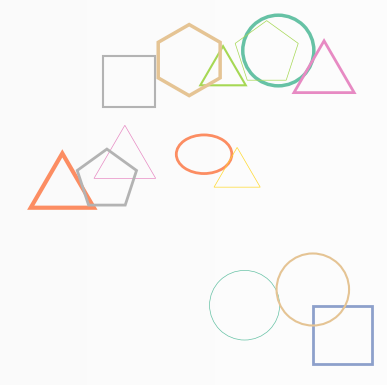[{"shape": "circle", "thickness": 2.5, "radius": 0.46, "center": [0.718, 0.869]}, {"shape": "circle", "thickness": 0.5, "radius": 0.45, "center": [0.631, 0.207]}, {"shape": "triangle", "thickness": 3, "radius": 0.47, "center": [0.161, 0.508]}, {"shape": "oval", "thickness": 2, "radius": 0.36, "center": [0.527, 0.599]}, {"shape": "square", "thickness": 2, "radius": 0.38, "center": [0.883, 0.129]}, {"shape": "triangle", "thickness": 2, "radius": 0.45, "center": [0.836, 0.804]}, {"shape": "triangle", "thickness": 0.5, "radius": 0.46, "center": [0.322, 0.583]}, {"shape": "pentagon", "thickness": 0.5, "radius": 0.43, "center": [0.688, 0.861]}, {"shape": "triangle", "thickness": 1.5, "radius": 0.34, "center": [0.576, 0.812]}, {"shape": "triangle", "thickness": 0.5, "radius": 0.34, "center": [0.612, 0.548]}, {"shape": "circle", "thickness": 1.5, "radius": 0.47, "center": [0.807, 0.248]}, {"shape": "hexagon", "thickness": 2.5, "radius": 0.46, "center": [0.488, 0.844]}, {"shape": "square", "thickness": 1.5, "radius": 0.33, "center": [0.332, 0.788]}, {"shape": "pentagon", "thickness": 2, "radius": 0.4, "center": [0.276, 0.532]}]